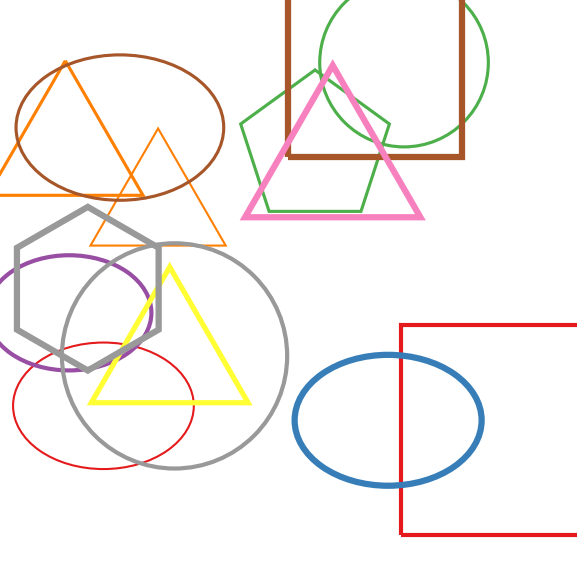[{"shape": "square", "thickness": 2, "radius": 0.91, "center": [0.876, 0.255]}, {"shape": "oval", "thickness": 1, "radius": 0.78, "center": [0.179, 0.296]}, {"shape": "oval", "thickness": 3, "radius": 0.81, "center": [0.672, 0.271]}, {"shape": "pentagon", "thickness": 1.5, "radius": 0.68, "center": [0.546, 0.743]}, {"shape": "circle", "thickness": 1.5, "radius": 0.73, "center": [0.7, 0.891]}, {"shape": "oval", "thickness": 2, "radius": 0.71, "center": [0.12, 0.457]}, {"shape": "triangle", "thickness": 1.5, "radius": 0.78, "center": [0.113, 0.739]}, {"shape": "triangle", "thickness": 1, "radius": 0.68, "center": [0.274, 0.641]}, {"shape": "triangle", "thickness": 2.5, "radius": 0.78, "center": [0.294, 0.38]}, {"shape": "oval", "thickness": 1.5, "radius": 0.9, "center": [0.208, 0.778]}, {"shape": "square", "thickness": 3, "radius": 0.75, "center": [0.649, 0.877]}, {"shape": "triangle", "thickness": 3, "radius": 0.88, "center": [0.576, 0.711]}, {"shape": "hexagon", "thickness": 3, "radius": 0.71, "center": [0.152, 0.499]}, {"shape": "circle", "thickness": 2, "radius": 0.98, "center": [0.302, 0.383]}]